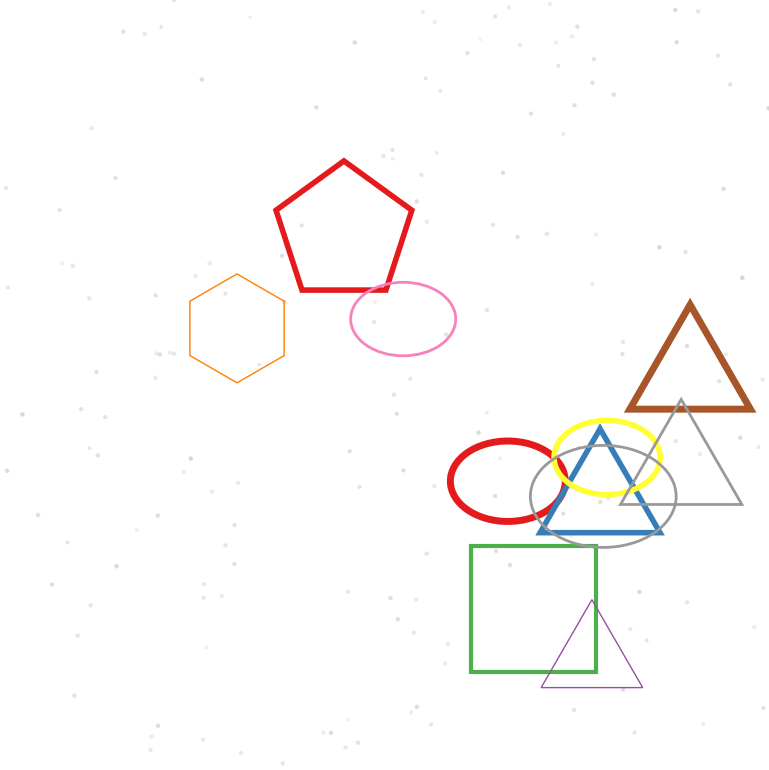[{"shape": "oval", "thickness": 2.5, "radius": 0.37, "center": [0.659, 0.375]}, {"shape": "pentagon", "thickness": 2, "radius": 0.46, "center": [0.447, 0.698]}, {"shape": "triangle", "thickness": 2, "radius": 0.45, "center": [0.779, 0.353]}, {"shape": "square", "thickness": 1.5, "radius": 0.41, "center": [0.693, 0.209]}, {"shape": "triangle", "thickness": 0.5, "radius": 0.38, "center": [0.769, 0.145]}, {"shape": "hexagon", "thickness": 0.5, "radius": 0.35, "center": [0.308, 0.574]}, {"shape": "oval", "thickness": 2, "radius": 0.34, "center": [0.788, 0.406]}, {"shape": "triangle", "thickness": 2.5, "radius": 0.45, "center": [0.896, 0.514]}, {"shape": "oval", "thickness": 1, "radius": 0.34, "center": [0.524, 0.586]}, {"shape": "oval", "thickness": 1, "radius": 0.47, "center": [0.783, 0.355]}, {"shape": "triangle", "thickness": 1, "radius": 0.45, "center": [0.885, 0.39]}]